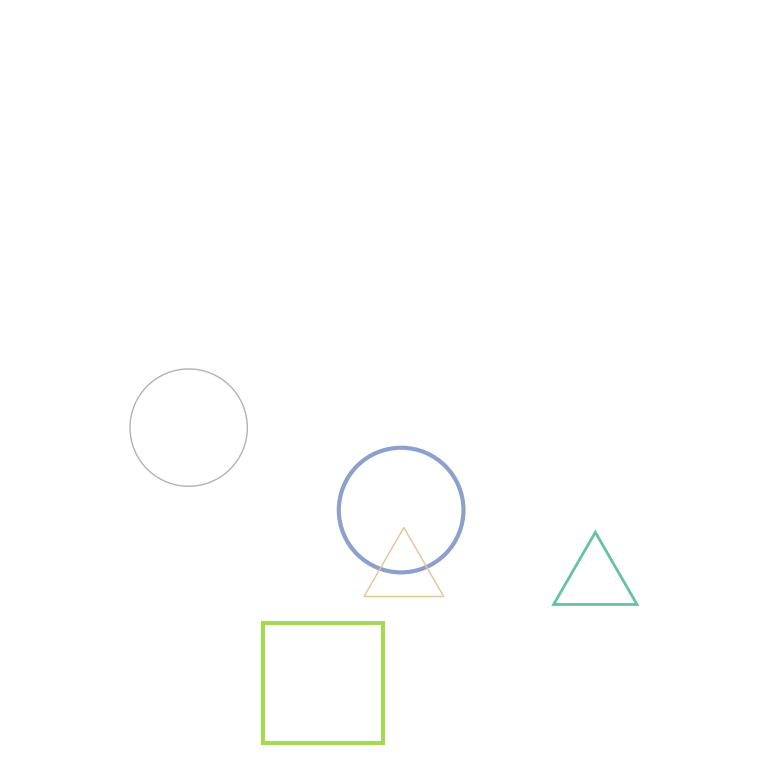[{"shape": "triangle", "thickness": 1, "radius": 0.31, "center": [0.773, 0.246]}, {"shape": "circle", "thickness": 1.5, "radius": 0.4, "center": [0.521, 0.338]}, {"shape": "square", "thickness": 1.5, "radius": 0.39, "center": [0.419, 0.112]}, {"shape": "triangle", "thickness": 0.5, "radius": 0.3, "center": [0.524, 0.255]}, {"shape": "circle", "thickness": 0.5, "radius": 0.38, "center": [0.245, 0.445]}]